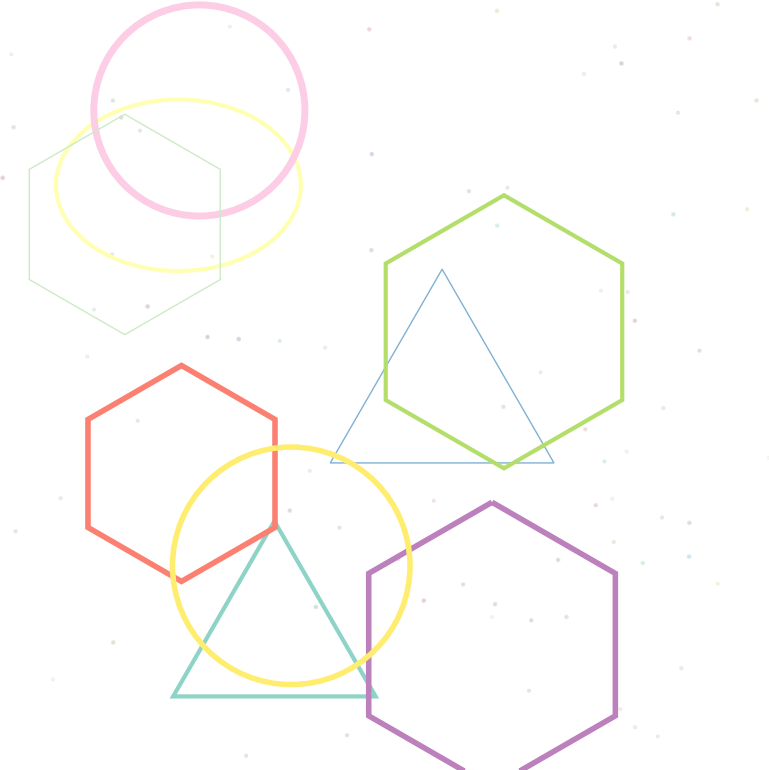[{"shape": "triangle", "thickness": 1.5, "radius": 0.76, "center": [0.356, 0.171]}, {"shape": "oval", "thickness": 1.5, "radius": 0.8, "center": [0.232, 0.759]}, {"shape": "hexagon", "thickness": 2, "radius": 0.7, "center": [0.236, 0.385]}, {"shape": "triangle", "thickness": 0.5, "radius": 0.84, "center": [0.574, 0.483]}, {"shape": "hexagon", "thickness": 1.5, "radius": 0.89, "center": [0.655, 0.569]}, {"shape": "circle", "thickness": 2.5, "radius": 0.69, "center": [0.259, 0.857]}, {"shape": "hexagon", "thickness": 2, "radius": 0.92, "center": [0.639, 0.163]}, {"shape": "hexagon", "thickness": 0.5, "radius": 0.72, "center": [0.162, 0.708]}, {"shape": "circle", "thickness": 2, "radius": 0.77, "center": [0.378, 0.265]}]